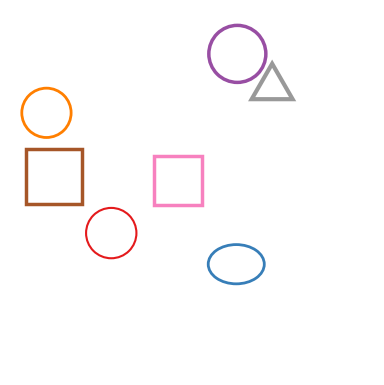[{"shape": "circle", "thickness": 1.5, "radius": 0.33, "center": [0.289, 0.395]}, {"shape": "oval", "thickness": 2, "radius": 0.36, "center": [0.614, 0.314]}, {"shape": "circle", "thickness": 2.5, "radius": 0.37, "center": [0.616, 0.86]}, {"shape": "circle", "thickness": 2, "radius": 0.32, "center": [0.121, 0.707]}, {"shape": "square", "thickness": 2.5, "radius": 0.36, "center": [0.139, 0.542]}, {"shape": "square", "thickness": 2.5, "radius": 0.31, "center": [0.462, 0.531]}, {"shape": "triangle", "thickness": 3, "radius": 0.31, "center": [0.707, 0.773]}]